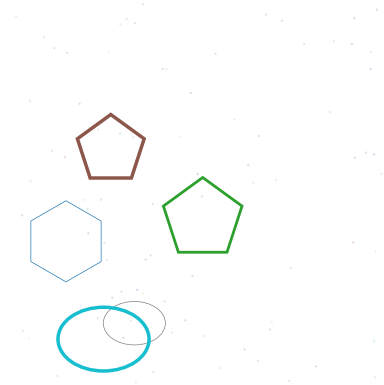[{"shape": "hexagon", "thickness": 0.5, "radius": 0.53, "center": [0.171, 0.373]}, {"shape": "pentagon", "thickness": 2, "radius": 0.54, "center": [0.527, 0.432]}, {"shape": "pentagon", "thickness": 2.5, "radius": 0.46, "center": [0.288, 0.611]}, {"shape": "oval", "thickness": 0.5, "radius": 0.4, "center": [0.349, 0.161]}, {"shape": "oval", "thickness": 2.5, "radius": 0.59, "center": [0.269, 0.119]}]